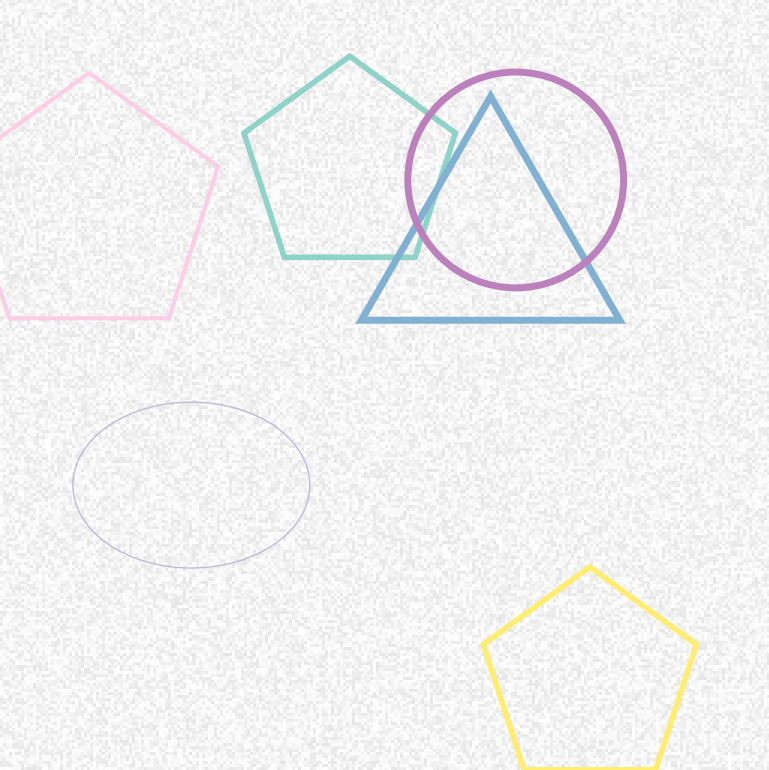[{"shape": "pentagon", "thickness": 2, "radius": 0.72, "center": [0.454, 0.783]}, {"shape": "oval", "thickness": 0.5, "radius": 0.77, "center": [0.248, 0.37]}, {"shape": "triangle", "thickness": 2.5, "radius": 0.97, "center": [0.637, 0.681]}, {"shape": "pentagon", "thickness": 1.5, "radius": 0.88, "center": [0.116, 0.729]}, {"shape": "circle", "thickness": 2.5, "radius": 0.7, "center": [0.67, 0.766]}, {"shape": "pentagon", "thickness": 2, "radius": 0.73, "center": [0.766, 0.118]}]